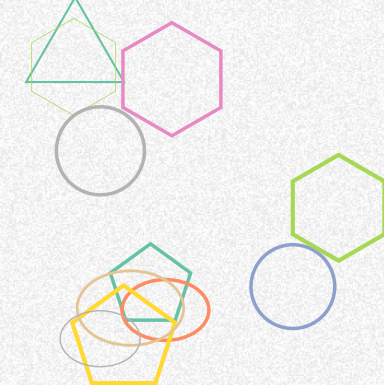[{"shape": "pentagon", "thickness": 2.5, "radius": 0.55, "center": [0.391, 0.257]}, {"shape": "triangle", "thickness": 1.5, "radius": 0.73, "center": [0.195, 0.86]}, {"shape": "oval", "thickness": 2.5, "radius": 0.56, "center": [0.43, 0.195]}, {"shape": "circle", "thickness": 2.5, "radius": 0.54, "center": [0.761, 0.256]}, {"shape": "hexagon", "thickness": 2.5, "radius": 0.73, "center": [0.447, 0.794]}, {"shape": "hexagon", "thickness": 3, "radius": 0.69, "center": [0.879, 0.46]}, {"shape": "hexagon", "thickness": 0.5, "radius": 0.63, "center": [0.191, 0.826]}, {"shape": "pentagon", "thickness": 3, "radius": 0.7, "center": [0.321, 0.118]}, {"shape": "oval", "thickness": 2, "radius": 0.69, "center": [0.339, 0.2]}, {"shape": "oval", "thickness": 1, "radius": 0.52, "center": [0.26, 0.12]}, {"shape": "circle", "thickness": 2.5, "radius": 0.57, "center": [0.261, 0.608]}]